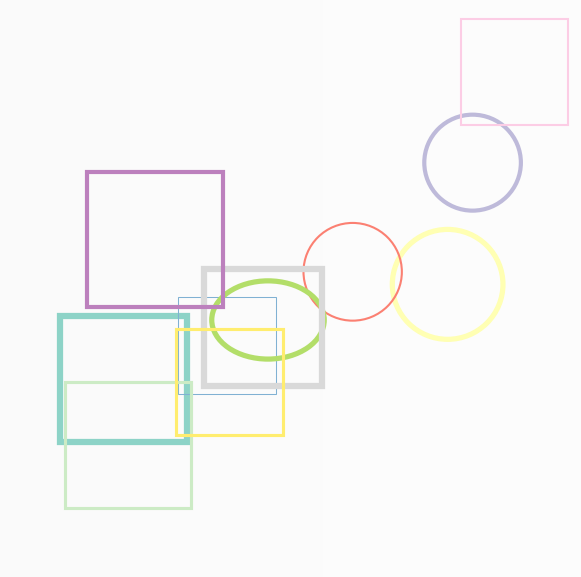[{"shape": "square", "thickness": 3, "radius": 0.55, "center": [0.213, 0.344]}, {"shape": "circle", "thickness": 2.5, "radius": 0.48, "center": [0.77, 0.507]}, {"shape": "circle", "thickness": 2, "radius": 0.42, "center": [0.813, 0.717]}, {"shape": "circle", "thickness": 1, "radius": 0.42, "center": [0.607, 0.528]}, {"shape": "square", "thickness": 0.5, "radius": 0.42, "center": [0.39, 0.4]}, {"shape": "oval", "thickness": 2.5, "radius": 0.48, "center": [0.461, 0.445]}, {"shape": "square", "thickness": 1, "radius": 0.46, "center": [0.885, 0.875]}, {"shape": "square", "thickness": 3, "radius": 0.51, "center": [0.452, 0.432]}, {"shape": "square", "thickness": 2, "radius": 0.58, "center": [0.266, 0.585]}, {"shape": "square", "thickness": 1.5, "radius": 0.54, "center": [0.22, 0.228]}, {"shape": "square", "thickness": 1.5, "radius": 0.46, "center": [0.394, 0.338]}]